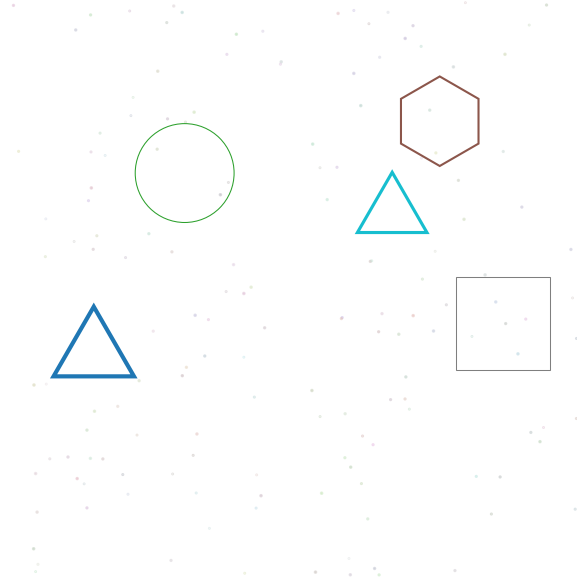[{"shape": "triangle", "thickness": 2, "radius": 0.4, "center": [0.162, 0.388]}, {"shape": "circle", "thickness": 0.5, "radius": 0.43, "center": [0.32, 0.699]}, {"shape": "hexagon", "thickness": 1, "radius": 0.39, "center": [0.761, 0.789]}, {"shape": "square", "thickness": 0.5, "radius": 0.4, "center": [0.871, 0.439]}, {"shape": "triangle", "thickness": 1.5, "radius": 0.35, "center": [0.679, 0.631]}]